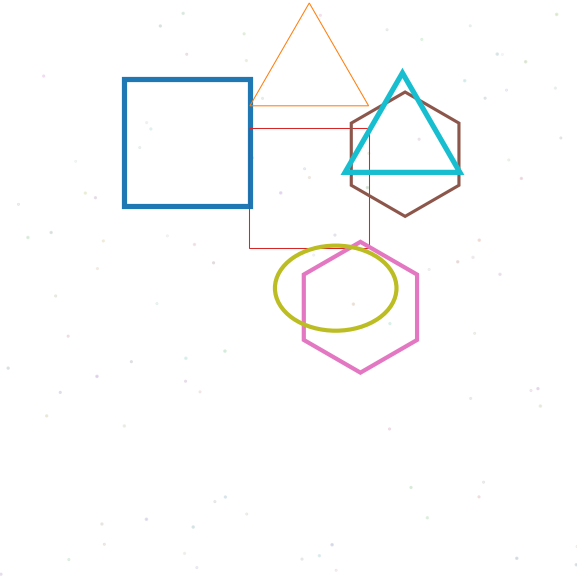[{"shape": "square", "thickness": 2.5, "radius": 0.55, "center": [0.324, 0.752]}, {"shape": "triangle", "thickness": 0.5, "radius": 0.59, "center": [0.536, 0.875]}, {"shape": "square", "thickness": 0.5, "radius": 0.52, "center": [0.535, 0.674]}, {"shape": "hexagon", "thickness": 1.5, "radius": 0.54, "center": [0.701, 0.732]}, {"shape": "hexagon", "thickness": 2, "radius": 0.57, "center": [0.624, 0.467]}, {"shape": "oval", "thickness": 2, "radius": 0.53, "center": [0.581, 0.5]}, {"shape": "triangle", "thickness": 2.5, "radius": 0.57, "center": [0.697, 0.758]}]